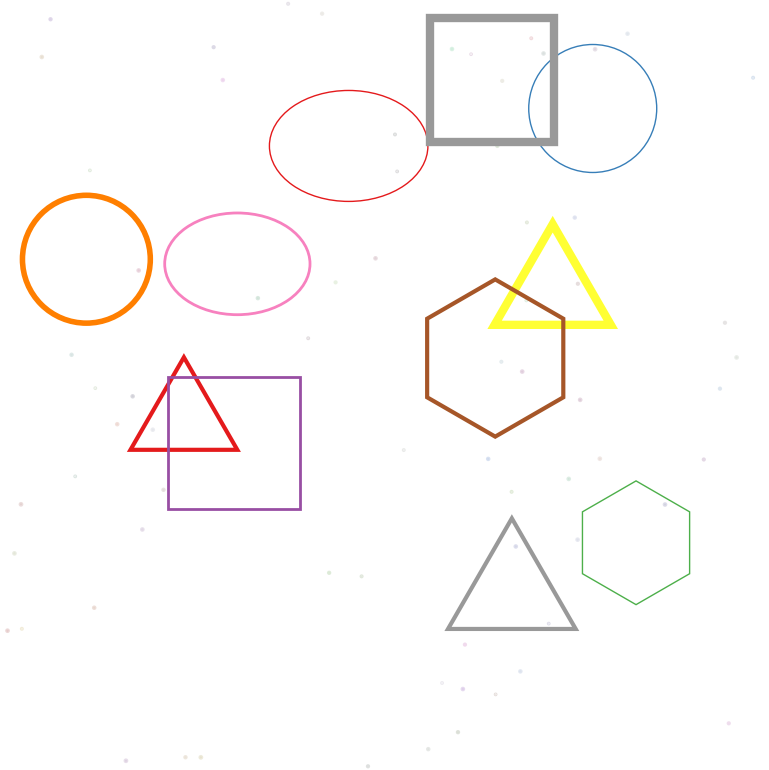[{"shape": "oval", "thickness": 0.5, "radius": 0.51, "center": [0.453, 0.81]}, {"shape": "triangle", "thickness": 1.5, "radius": 0.4, "center": [0.239, 0.456]}, {"shape": "circle", "thickness": 0.5, "radius": 0.42, "center": [0.77, 0.859]}, {"shape": "hexagon", "thickness": 0.5, "radius": 0.4, "center": [0.826, 0.295]}, {"shape": "square", "thickness": 1, "radius": 0.43, "center": [0.304, 0.424]}, {"shape": "circle", "thickness": 2, "radius": 0.42, "center": [0.112, 0.663]}, {"shape": "triangle", "thickness": 3, "radius": 0.44, "center": [0.718, 0.622]}, {"shape": "hexagon", "thickness": 1.5, "radius": 0.51, "center": [0.643, 0.535]}, {"shape": "oval", "thickness": 1, "radius": 0.47, "center": [0.308, 0.657]}, {"shape": "triangle", "thickness": 1.5, "radius": 0.48, "center": [0.665, 0.231]}, {"shape": "square", "thickness": 3, "radius": 0.4, "center": [0.639, 0.897]}]